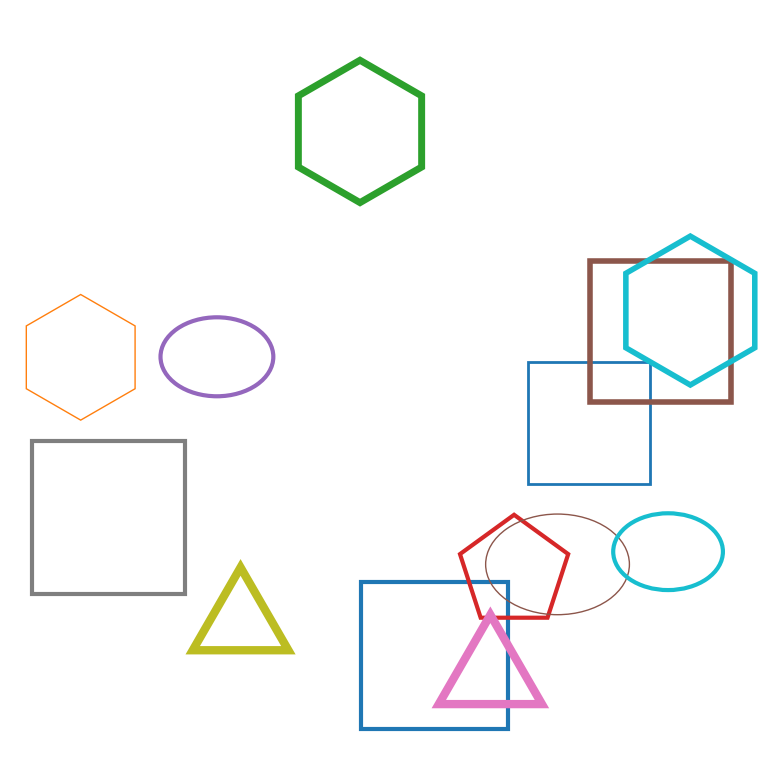[{"shape": "square", "thickness": 1.5, "radius": 0.48, "center": [0.564, 0.149]}, {"shape": "square", "thickness": 1, "radius": 0.4, "center": [0.765, 0.45]}, {"shape": "hexagon", "thickness": 0.5, "radius": 0.41, "center": [0.105, 0.536]}, {"shape": "hexagon", "thickness": 2.5, "radius": 0.46, "center": [0.468, 0.829]}, {"shape": "pentagon", "thickness": 1.5, "radius": 0.37, "center": [0.668, 0.258]}, {"shape": "oval", "thickness": 1.5, "radius": 0.37, "center": [0.282, 0.537]}, {"shape": "oval", "thickness": 0.5, "radius": 0.47, "center": [0.724, 0.267]}, {"shape": "square", "thickness": 2, "radius": 0.46, "center": [0.858, 0.57]}, {"shape": "triangle", "thickness": 3, "radius": 0.39, "center": [0.637, 0.124]}, {"shape": "square", "thickness": 1.5, "radius": 0.5, "center": [0.141, 0.328]}, {"shape": "triangle", "thickness": 3, "radius": 0.36, "center": [0.312, 0.191]}, {"shape": "hexagon", "thickness": 2, "radius": 0.48, "center": [0.897, 0.597]}, {"shape": "oval", "thickness": 1.5, "radius": 0.36, "center": [0.868, 0.284]}]